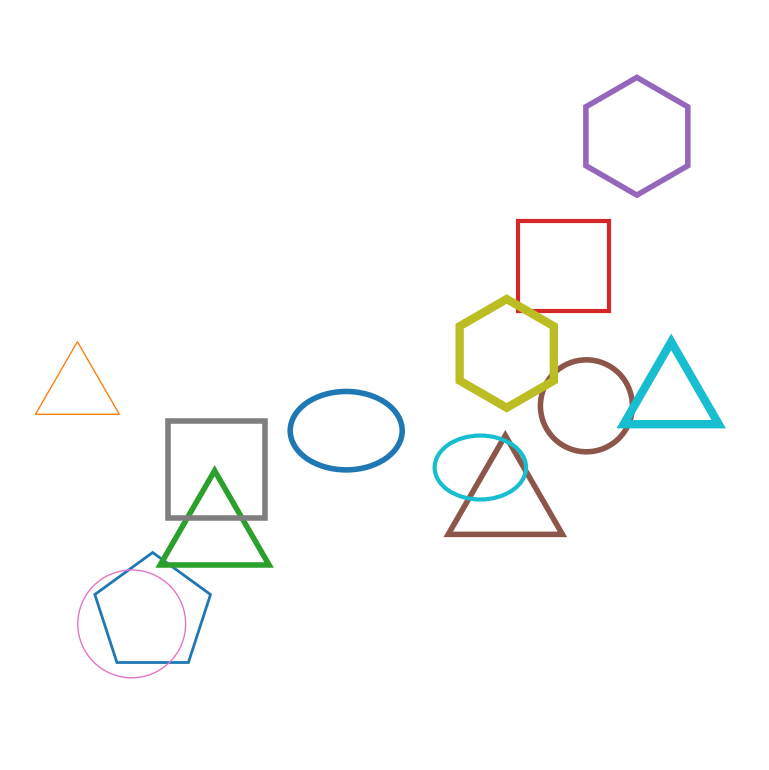[{"shape": "pentagon", "thickness": 1, "radius": 0.39, "center": [0.198, 0.203]}, {"shape": "oval", "thickness": 2, "radius": 0.36, "center": [0.45, 0.441]}, {"shape": "triangle", "thickness": 0.5, "radius": 0.31, "center": [0.101, 0.493]}, {"shape": "triangle", "thickness": 2, "radius": 0.41, "center": [0.279, 0.307]}, {"shape": "square", "thickness": 1.5, "radius": 0.29, "center": [0.732, 0.655]}, {"shape": "hexagon", "thickness": 2, "radius": 0.38, "center": [0.827, 0.823]}, {"shape": "triangle", "thickness": 2, "radius": 0.43, "center": [0.656, 0.349]}, {"shape": "circle", "thickness": 2, "radius": 0.3, "center": [0.762, 0.473]}, {"shape": "circle", "thickness": 0.5, "radius": 0.35, "center": [0.171, 0.19]}, {"shape": "square", "thickness": 2, "radius": 0.32, "center": [0.281, 0.39]}, {"shape": "hexagon", "thickness": 3, "radius": 0.35, "center": [0.658, 0.541]}, {"shape": "oval", "thickness": 1.5, "radius": 0.3, "center": [0.624, 0.393]}, {"shape": "triangle", "thickness": 3, "radius": 0.36, "center": [0.872, 0.485]}]